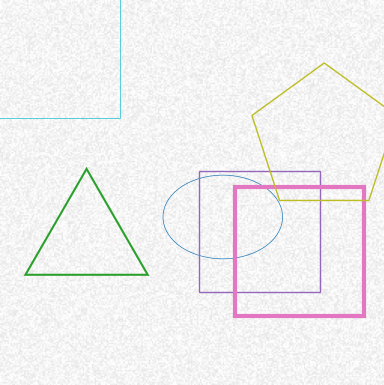[{"shape": "oval", "thickness": 0.5, "radius": 0.78, "center": [0.579, 0.436]}, {"shape": "triangle", "thickness": 1.5, "radius": 0.92, "center": [0.225, 0.378]}, {"shape": "square", "thickness": 1, "radius": 0.79, "center": [0.674, 0.399]}, {"shape": "square", "thickness": 3, "radius": 0.84, "center": [0.777, 0.346]}, {"shape": "pentagon", "thickness": 1, "radius": 0.99, "center": [0.842, 0.639]}, {"shape": "square", "thickness": 0.5, "radius": 0.79, "center": [0.153, 0.851]}]